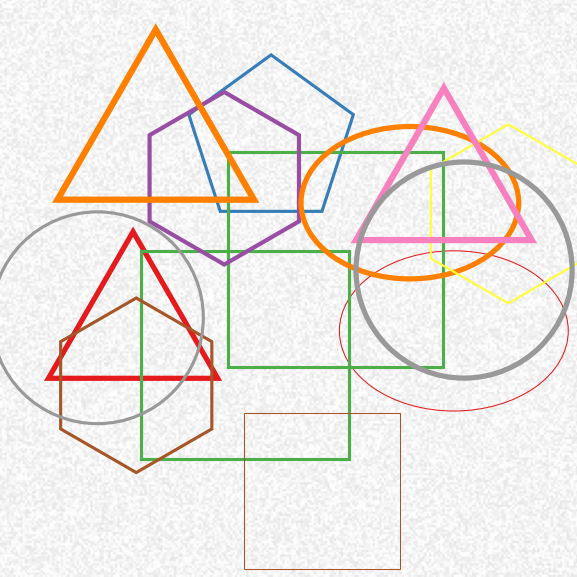[{"shape": "triangle", "thickness": 2.5, "radius": 0.85, "center": [0.23, 0.429]}, {"shape": "oval", "thickness": 0.5, "radius": 0.99, "center": [0.786, 0.426]}, {"shape": "pentagon", "thickness": 1.5, "radius": 0.75, "center": [0.469, 0.754]}, {"shape": "square", "thickness": 1.5, "radius": 0.9, "center": [0.424, 0.385]}, {"shape": "square", "thickness": 1.5, "radius": 0.93, "center": [0.582, 0.549]}, {"shape": "hexagon", "thickness": 2, "radius": 0.75, "center": [0.388, 0.69]}, {"shape": "oval", "thickness": 2.5, "radius": 0.94, "center": [0.71, 0.648]}, {"shape": "triangle", "thickness": 3, "radius": 0.98, "center": [0.27, 0.752]}, {"shape": "hexagon", "thickness": 1, "radius": 0.77, "center": [0.88, 0.629]}, {"shape": "hexagon", "thickness": 1.5, "radius": 0.76, "center": [0.236, 0.332]}, {"shape": "square", "thickness": 0.5, "radius": 0.68, "center": [0.558, 0.149]}, {"shape": "triangle", "thickness": 3, "radius": 0.88, "center": [0.769, 0.671]}, {"shape": "circle", "thickness": 1.5, "radius": 0.92, "center": [0.169, 0.449]}, {"shape": "circle", "thickness": 2.5, "radius": 0.94, "center": [0.804, 0.531]}]